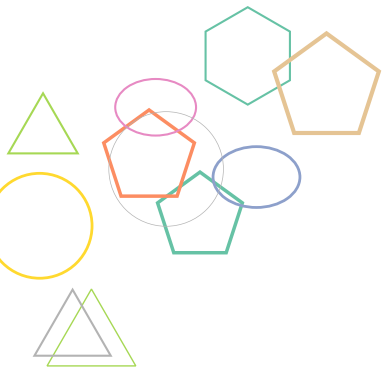[{"shape": "hexagon", "thickness": 1.5, "radius": 0.63, "center": [0.644, 0.855]}, {"shape": "pentagon", "thickness": 2.5, "radius": 0.58, "center": [0.519, 0.437]}, {"shape": "pentagon", "thickness": 2.5, "radius": 0.62, "center": [0.387, 0.591]}, {"shape": "oval", "thickness": 2, "radius": 0.56, "center": [0.666, 0.54]}, {"shape": "oval", "thickness": 1.5, "radius": 0.52, "center": [0.404, 0.721]}, {"shape": "triangle", "thickness": 1, "radius": 0.67, "center": [0.238, 0.116]}, {"shape": "triangle", "thickness": 1.5, "radius": 0.52, "center": [0.112, 0.654]}, {"shape": "circle", "thickness": 2, "radius": 0.68, "center": [0.103, 0.414]}, {"shape": "pentagon", "thickness": 3, "radius": 0.71, "center": [0.848, 0.77]}, {"shape": "triangle", "thickness": 1.5, "radius": 0.57, "center": [0.189, 0.133]}, {"shape": "circle", "thickness": 0.5, "radius": 0.74, "center": [0.431, 0.561]}]